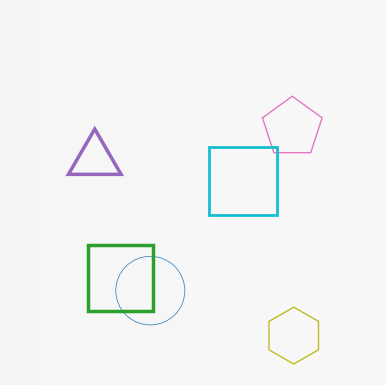[{"shape": "circle", "thickness": 0.5, "radius": 0.45, "center": [0.388, 0.245]}, {"shape": "square", "thickness": 2.5, "radius": 0.42, "center": [0.31, 0.278]}, {"shape": "triangle", "thickness": 2.5, "radius": 0.39, "center": [0.245, 0.586]}, {"shape": "pentagon", "thickness": 1, "radius": 0.4, "center": [0.754, 0.669]}, {"shape": "hexagon", "thickness": 1, "radius": 0.37, "center": [0.758, 0.128]}, {"shape": "square", "thickness": 2, "radius": 0.44, "center": [0.627, 0.529]}]